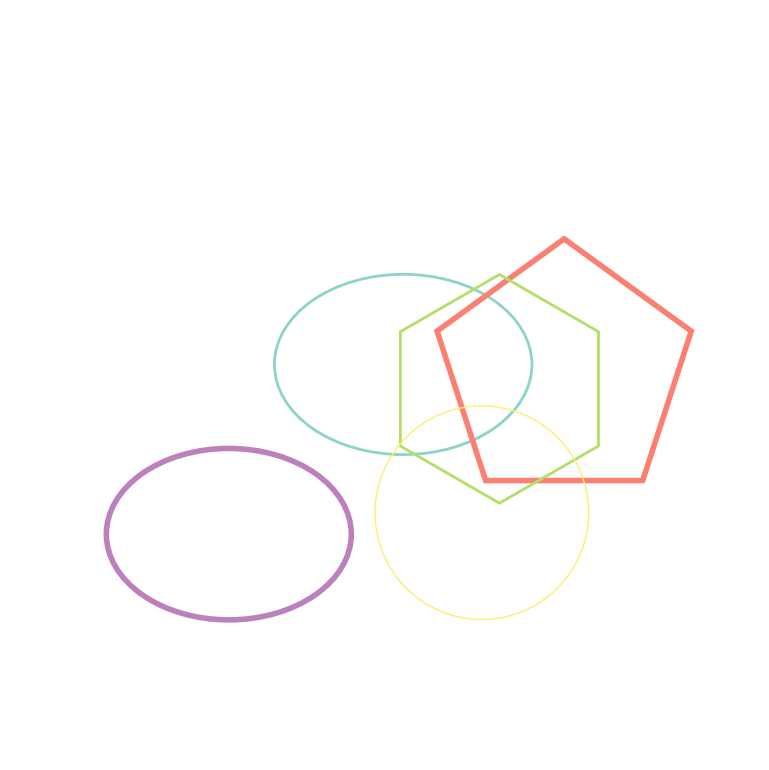[{"shape": "oval", "thickness": 1, "radius": 0.84, "center": [0.524, 0.527]}, {"shape": "pentagon", "thickness": 2, "radius": 0.87, "center": [0.733, 0.516]}, {"shape": "hexagon", "thickness": 1, "radius": 0.74, "center": [0.649, 0.495]}, {"shape": "oval", "thickness": 2, "radius": 0.8, "center": [0.297, 0.306]}, {"shape": "circle", "thickness": 0.5, "radius": 0.69, "center": [0.626, 0.334]}]